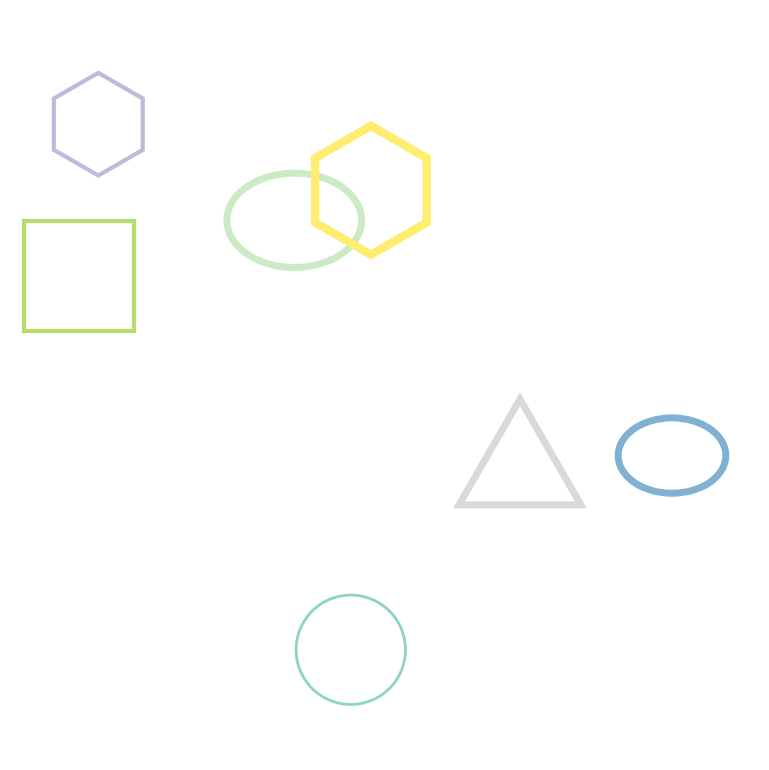[{"shape": "circle", "thickness": 1, "radius": 0.36, "center": [0.456, 0.156]}, {"shape": "hexagon", "thickness": 1.5, "radius": 0.33, "center": [0.128, 0.839]}, {"shape": "oval", "thickness": 2.5, "radius": 0.35, "center": [0.873, 0.408]}, {"shape": "square", "thickness": 1.5, "radius": 0.36, "center": [0.102, 0.641]}, {"shape": "triangle", "thickness": 2.5, "radius": 0.46, "center": [0.675, 0.39]}, {"shape": "oval", "thickness": 2.5, "radius": 0.44, "center": [0.382, 0.714]}, {"shape": "hexagon", "thickness": 3, "radius": 0.42, "center": [0.482, 0.753]}]